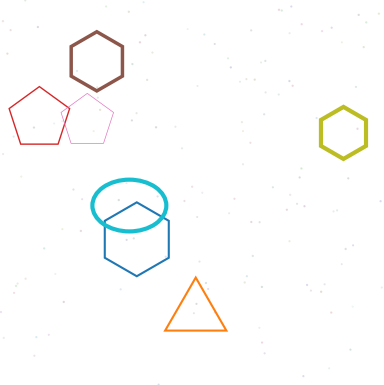[{"shape": "hexagon", "thickness": 1.5, "radius": 0.48, "center": [0.355, 0.378]}, {"shape": "triangle", "thickness": 1.5, "radius": 0.46, "center": [0.508, 0.187]}, {"shape": "pentagon", "thickness": 1, "radius": 0.41, "center": [0.102, 0.692]}, {"shape": "hexagon", "thickness": 2.5, "radius": 0.38, "center": [0.251, 0.841]}, {"shape": "pentagon", "thickness": 0.5, "radius": 0.36, "center": [0.227, 0.686]}, {"shape": "hexagon", "thickness": 3, "radius": 0.34, "center": [0.892, 0.655]}, {"shape": "oval", "thickness": 3, "radius": 0.48, "center": [0.336, 0.466]}]